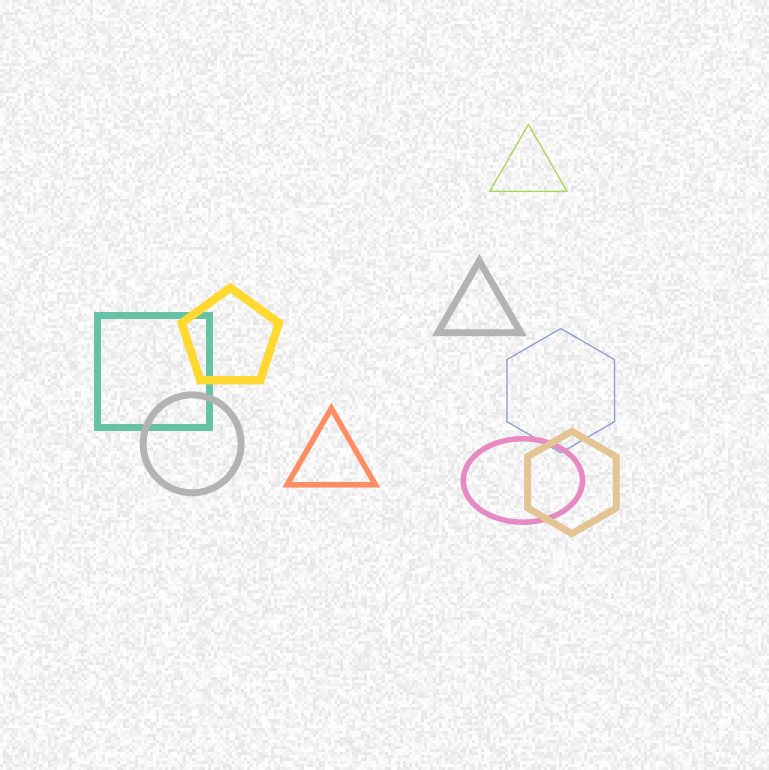[{"shape": "square", "thickness": 2.5, "radius": 0.36, "center": [0.199, 0.518]}, {"shape": "triangle", "thickness": 2, "radius": 0.33, "center": [0.43, 0.404]}, {"shape": "hexagon", "thickness": 0.5, "radius": 0.4, "center": [0.728, 0.493]}, {"shape": "oval", "thickness": 2, "radius": 0.39, "center": [0.679, 0.376]}, {"shape": "triangle", "thickness": 0.5, "radius": 0.29, "center": [0.686, 0.78]}, {"shape": "pentagon", "thickness": 3, "radius": 0.33, "center": [0.299, 0.56]}, {"shape": "hexagon", "thickness": 2.5, "radius": 0.33, "center": [0.743, 0.373]}, {"shape": "circle", "thickness": 2.5, "radius": 0.32, "center": [0.25, 0.424]}, {"shape": "triangle", "thickness": 2.5, "radius": 0.31, "center": [0.623, 0.599]}]